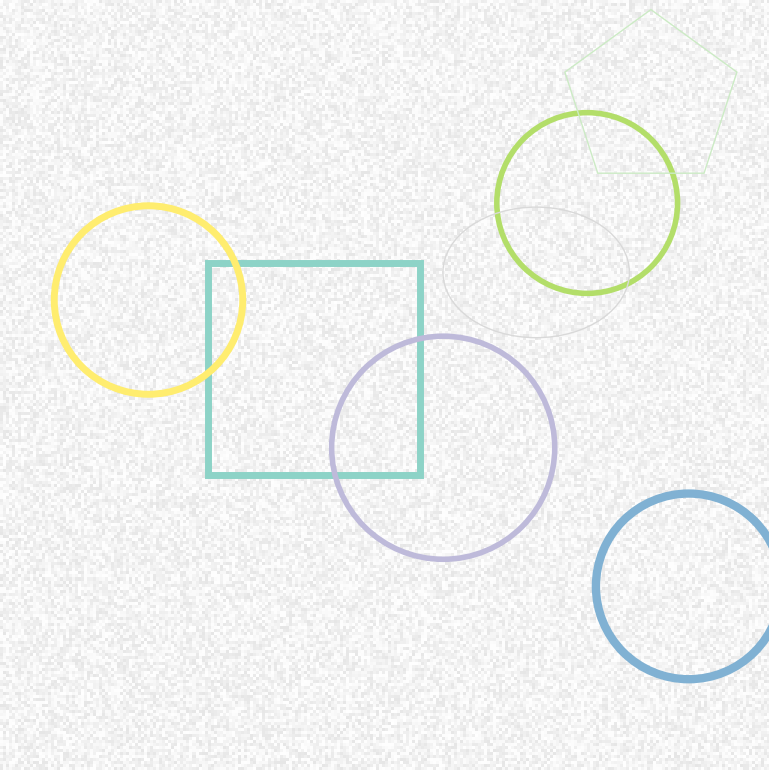[{"shape": "square", "thickness": 2.5, "radius": 0.69, "center": [0.408, 0.521]}, {"shape": "circle", "thickness": 2, "radius": 0.72, "center": [0.576, 0.419]}, {"shape": "circle", "thickness": 3, "radius": 0.6, "center": [0.894, 0.238]}, {"shape": "circle", "thickness": 2, "radius": 0.59, "center": [0.763, 0.736]}, {"shape": "oval", "thickness": 0.5, "radius": 0.61, "center": [0.696, 0.646]}, {"shape": "pentagon", "thickness": 0.5, "radius": 0.59, "center": [0.845, 0.87]}, {"shape": "circle", "thickness": 2.5, "radius": 0.61, "center": [0.193, 0.61]}]